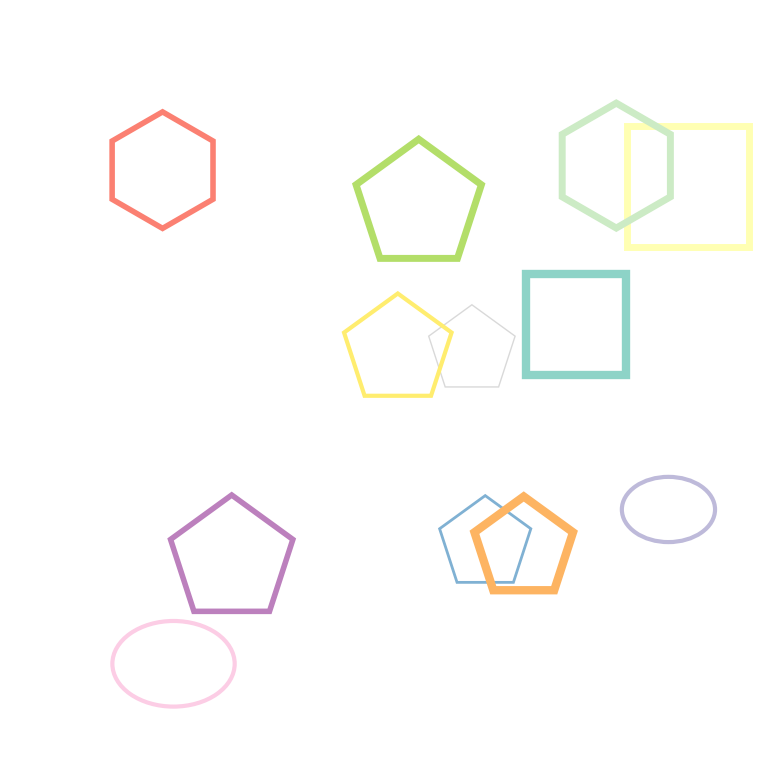[{"shape": "square", "thickness": 3, "radius": 0.33, "center": [0.748, 0.578]}, {"shape": "square", "thickness": 2.5, "radius": 0.39, "center": [0.894, 0.758]}, {"shape": "oval", "thickness": 1.5, "radius": 0.3, "center": [0.868, 0.338]}, {"shape": "hexagon", "thickness": 2, "radius": 0.38, "center": [0.211, 0.779]}, {"shape": "pentagon", "thickness": 1, "radius": 0.31, "center": [0.63, 0.294]}, {"shape": "pentagon", "thickness": 3, "radius": 0.34, "center": [0.68, 0.288]}, {"shape": "pentagon", "thickness": 2.5, "radius": 0.43, "center": [0.544, 0.734]}, {"shape": "oval", "thickness": 1.5, "radius": 0.4, "center": [0.225, 0.138]}, {"shape": "pentagon", "thickness": 0.5, "radius": 0.29, "center": [0.613, 0.545]}, {"shape": "pentagon", "thickness": 2, "radius": 0.42, "center": [0.301, 0.274]}, {"shape": "hexagon", "thickness": 2.5, "radius": 0.41, "center": [0.8, 0.785]}, {"shape": "pentagon", "thickness": 1.5, "radius": 0.37, "center": [0.517, 0.545]}]